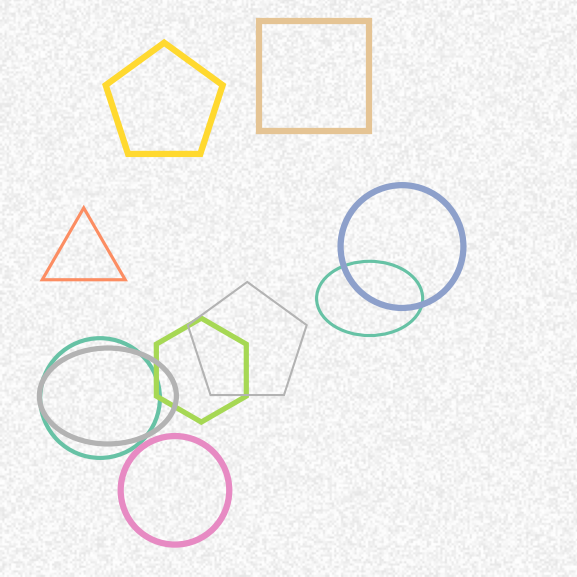[{"shape": "circle", "thickness": 2, "radius": 0.52, "center": [0.173, 0.31]}, {"shape": "oval", "thickness": 1.5, "radius": 0.46, "center": [0.64, 0.482]}, {"shape": "triangle", "thickness": 1.5, "radius": 0.41, "center": [0.145, 0.556]}, {"shape": "circle", "thickness": 3, "radius": 0.53, "center": [0.696, 0.572]}, {"shape": "circle", "thickness": 3, "radius": 0.47, "center": [0.303, 0.15]}, {"shape": "hexagon", "thickness": 2.5, "radius": 0.45, "center": [0.349, 0.358]}, {"shape": "pentagon", "thickness": 3, "radius": 0.53, "center": [0.284, 0.819]}, {"shape": "square", "thickness": 3, "radius": 0.48, "center": [0.544, 0.867]}, {"shape": "oval", "thickness": 2.5, "radius": 0.59, "center": [0.187, 0.313]}, {"shape": "pentagon", "thickness": 1, "radius": 0.54, "center": [0.428, 0.403]}]